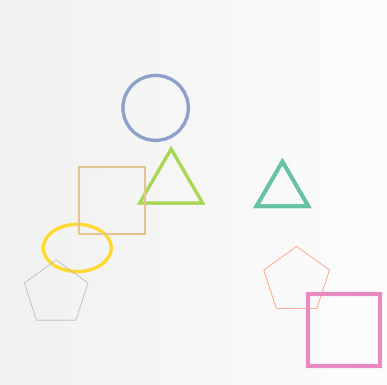[{"shape": "triangle", "thickness": 3, "radius": 0.39, "center": [0.729, 0.503]}, {"shape": "pentagon", "thickness": 0.5, "radius": 0.45, "center": [0.765, 0.271]}, {"shape": "circle", "thickness": 2.5, "radius": 0.42, "center": [0.402, 0.72]}, {"shape": "square", "thickness": 3, "radius": 0.47, "center": [0.887, 0.142]}, {"shape": "triangle", "thickness": 2.5, "radius": 0.47, "center": [0.442, 0.519]}, {"shape": "oval", "thickness": 2.5, "radius": 0.44, "center": [0.199, 0.356]}, {"shape": "square", "thickness": 1.5, "radius": 0.43, "center": [0.289, 0.48]}, {"shape": "pentagon", "thickness": 0.5, "radius": 0.43, "center": [0.145, 0.238]}]